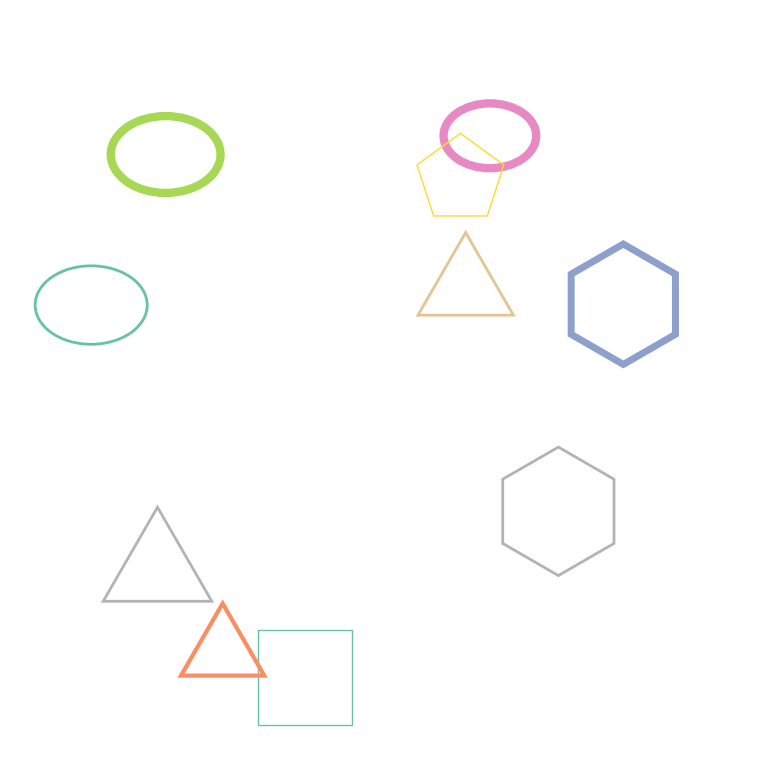[{"shape": "square", "thickness": 0.5, "radius": 0.31, "center": [0.396, 0.12]}, {"shape": "oval", "thickness": 1, "radius": 0.36, "center": [0.118, 0.604]}, {"shape": "triangle", "thickness": 1.5, "radius": 0.31, "center": [0.289, 0.154]}, {"shape": "hexagon", "thickness": 2.5, "radius": 0.39, "center": [0.81, 0.605]}, {"shape": "oval", "thickness": 3, "radius": 0.3, "center": [0.636, 0.824]}, {"shape": "oval", "thickness": 3, "radius": 0.36, "center": [0.215, 0.799]}, {"shape": "pentagon", "thickness": 0.5, "radius": 0.3, "center": [0.598, 0.767]}, {"shape": "triangle", "thickness": 1, "radius": 0.36, "center": [0.605, 0.626]}, {"shape": "triangle", "thickness": 1, "radius": 0.41, "center": [0.205, 0.26]}, {"shape": "hexagon", "thickness": 1, "radius": 0.42, "center": [0.725, 0.336]}]